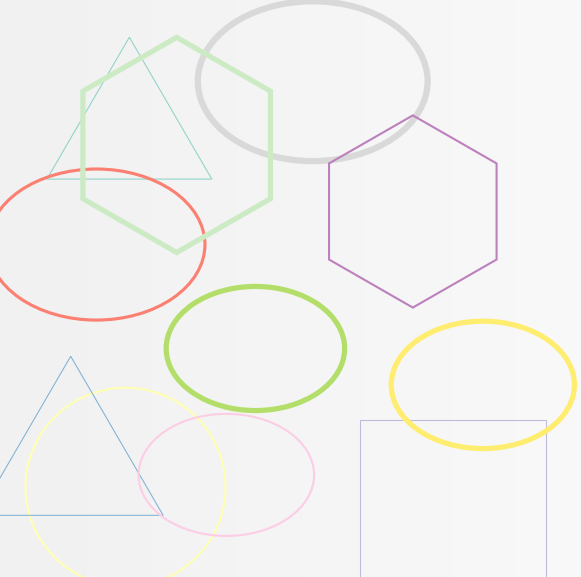[{"shape": "triangle", "thickness": 0.5, "radius": 0.82, "center": [0.223, 0.771]}, {"shape": "circle", "thickness": 1, "radius": 0.86, "center": [0.216, 0.156]}, {"shape": "square", "thickness": 0.5, "radius": 0.8, "center": [0.779, 0.111]}, {"shape": "oval", "thickness": 1.5, "radius": 0.93, "center": [0.166, 0.576]}, {"shape": "triangle", "thickness": 0.5, "radius": 0.92, "center": [0.122, 0.199]}, {"shape": "oval", "thickness": 2.5, "radius": 0.77, "center": [0.439, 0.396]}, {"shape": "oval", "thickness": 1, "radius": 0.75, "center": [0.389, 0.177]}, {"shape": "oval", "thickness": 3, "radius": 0.99, "center": [0.538, 0.859]}, {"shape": "hexagon", "thickness": 1, "radius": 0.83, "center": [0.71, 0.633]}, {"shape": "hexagon", "thickness": 2.5, "radius": 0.93, "center": [0.304, 0.748]}, {"shape": "oval", "thickness": 2.5, "radius": 0.79, "center": [0.831, 0.333]}]